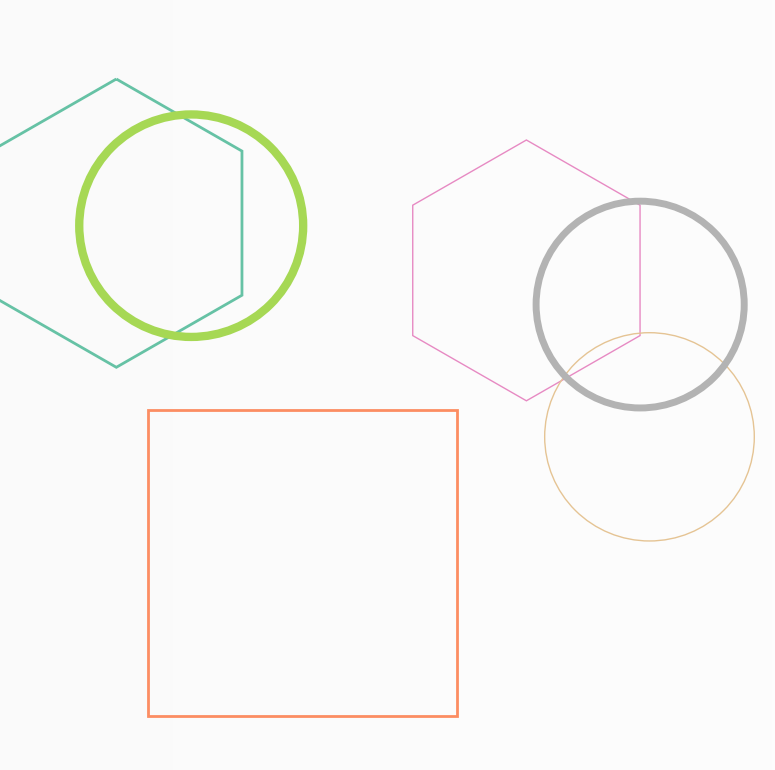[{"shape": "hexagon", "thickness": 1, "radius": 0.94, "center": [0.15, 0.71]}, {"shape": "square", "thickness": 1, "radius": 1.0, "center": [0.39, 0.269]}, {"shape": "hexagon", "thickness": 0.5, "radius": 0.85, "center": [0.679, 0.649]}, {"shape": "circle", "thickness": 3, "radius": 0.72, "center": [0.247, 0.707]}, {"shape": "circle", "thickness": 0.5, "radius": 0.68, "center": [0.838, 0.433]}, {"shape": "circle", "thickness": 2.5, "radius": 0.67, "center": [0.826, 0.604]}]